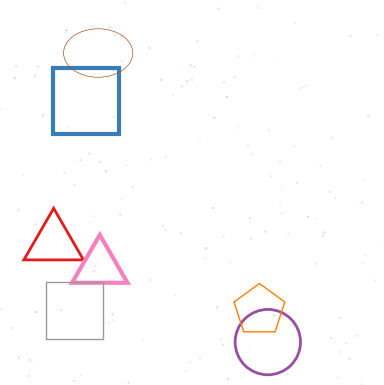[{"shape": "triangle", "thickness": 2, "radius": 0.45, "center": [0.139, 0.37]}, {"shape": "square", "thickness": 3, "radius": 0.43, "center": [0.223, 0.738]}, {"shape": "circle", "thickness": 2, "radius": 0.42, "center": [0.696, 0.111]}, {"shape": "pentagon", "thickness": 1, "radius": 0.35, "center": [0.674, 0.194]}, {"shape": "oval", "thickness": 0.5, "radius": 0.45, "center": [0.255, 0.862]}, {"shape": "triangle", "thickness": 3, "radius": 0.42, "center": [0.259, 0.307]}, {"shape": "square", "thickness": 1, "radius": 0.37, "center": [0.193, 0.194]}]